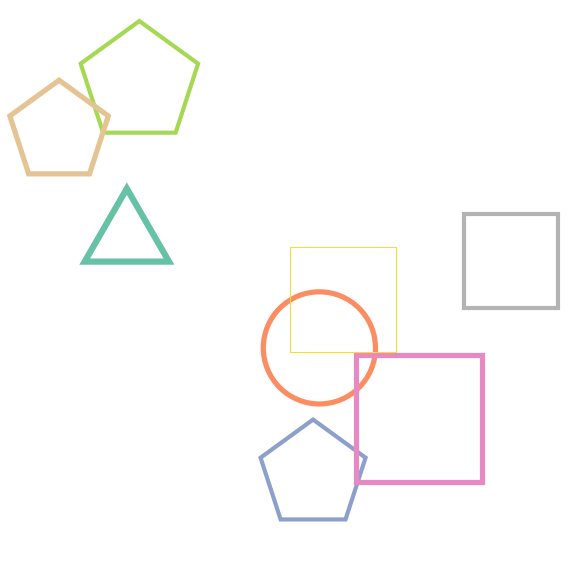[{"shape": "triangle", "thickness": 3, "radius": 0.42, "center": [0.22, 0.588]}, {"shape": "circle", "thickness": 2.5, "radius": 0.49, "center": [0.553, 0.397]}, {"shape": "pentagon", "thickness": 2, "radius": 0.48, "center": [0.542, 0.177]}, {"shape": "square", "thickness": 2.5, "radius": 0.55, "center": [0.725, 0.274]}, {"shape": "pentagon", "thickness": 2, "radius": 0.53, "center": [0.241, 0.856]}, {"shape": "square", "thickness": 0.5, "radius": 0.46, "center": [0.595, 0.481]}, {"shape": "pentagon", "thickness": 2.5, "radius": 0.45, "center": [0.102, 0.771]}, {"shape": "square", "thickness": 2, "radius": 0.41, "center": [0.885, 0.547]}]